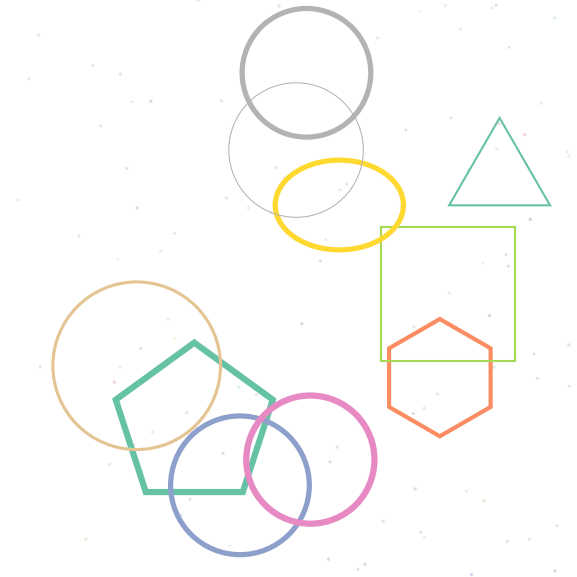[{"shape": "triangle", "thickness": 1, "radius": 0.5, "center": [0.865, 0.694]}, {"shape": "pentagon", "thickness": 3, "radius": 0.71, "center": [0.336, 0.263]}, {"shape": "hexagon", "thickness": 2, "radius": 0.51, "center": [0.762, 0.345]}, {"shape": "circle", "thickness": 2.5, "radius": 0.6, "center": [0.416, 0.159]}, {"shape": "circle", "thickness": 3, "radius": 0.55, "center": [0.537, 0.203]}, {"shape": "square", "thickness": 1, "radius": 0.58, "center": [0.776, 0.49]}, {"shape": "oval", "thickness": 2.5, "radius": 0.56, "center": [0.588, 0.644]}, {"shape": "circle", "thickness": 1.5, "radius": 0.73, "center": [0.237, 0.366]}, {"shape": "circle", "thickness": 2.5, "radius": 0.56, "center": [0.531, 0.873]}, {"shape": "circle", "thickness": 0.5, "radius": 0.58, "center": [0.513, 0.739]}]